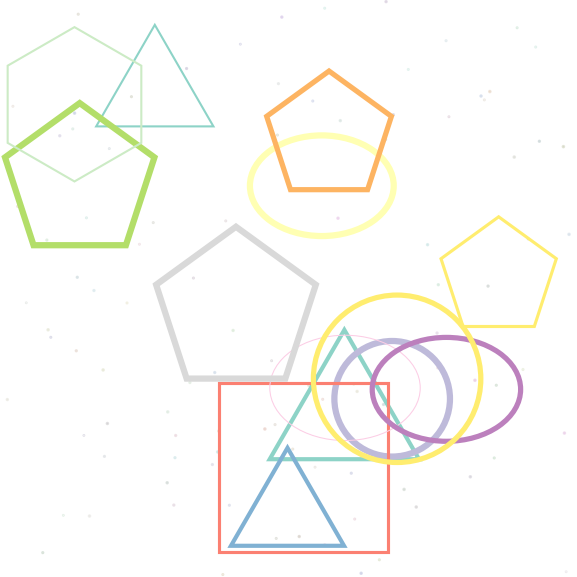[{"shape": "triangle", "thickness": 2, "radius": 0.75, "center": [0.596, 0.279]}, {"shape": "triangle", "thickness": 1, "radius": 0.59, "center": [0.268, 0.839]}, {"shape": "oval", "thickness": 3, "radius": 0.62, "center": [0.557, 0.678]}, {"shape": "circle", "thickness": 3, "radius": 0.5, "center": [0.679, 0.309]}, {"shape": "square", "thickness": 1.5, "radius": 0.73, "center": [0.526, 0.19]}, {"shape": "triangle", "thickness": 2, "radius": 0.57, "center": [0.498, 0.111]}, {"shape": "pentagon", "thickness": 2.5, "radius": 0.57, "center": [0.57, 0.763]}, {"shape": "pentagon", "thickness": 3, "radius": 0.68, "center": [0.138, 0.685]}, {"shape": "oval", "thickness": 0.5, "radius": 0.65, "center": [0.597, 0.327]}, {"shape": "pentagon", "thickness": 3, "radius": 0.73, "center": [0.409, 0.461]}, {"shape": "oval", "thickness": 2.5, "radius": 0.64, "center": [0.773, 0.325]}, {"shape": "hexagon", "thickness": 1, "radius": 0.67, "center": [0.129, 0.819]}, {"shape": "pentagon", "thickness": 1.5, "radius": 0.52, "center": [0.863, 0.519]}, {"shape": "circle", "thickness": 2.5, "radius": 0.72, "center": [0.688, 0.343]}]